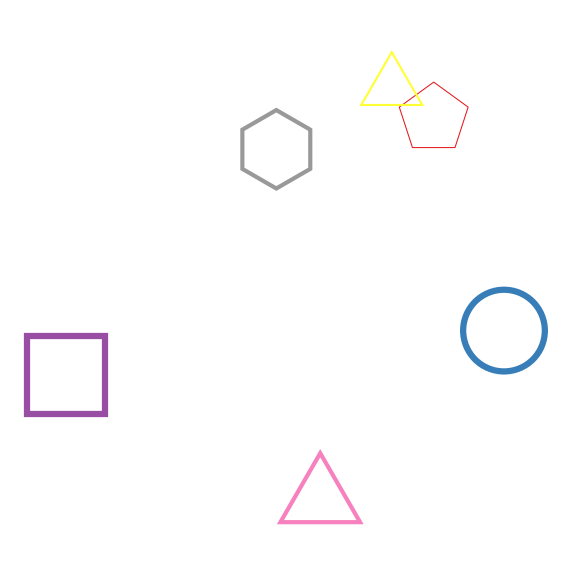[{"shape": "pentagon", "thickness": 0.5, "radius": 0.31, "center": [0.751, 0.794]}, {"shape": "circle", "thickness": 3, "radius": 0.35, "center": [0.873, 0.427]}, {"shape": "square", "thickness": 3, "radius": 0.34, "center": [0.115, 0.35]}, {"shape": "triangle", "thickness": 1, "radius": 0.3, "center": [0.678, 0.848]}, {"shape": "triangle", "thickness": 2, "radius": 0.4, "center": [0.555, 0.135]}, {"shape": "hexagon", "thickness": 2, "radius": 0.34, "center": [0.478, 0.741]}]